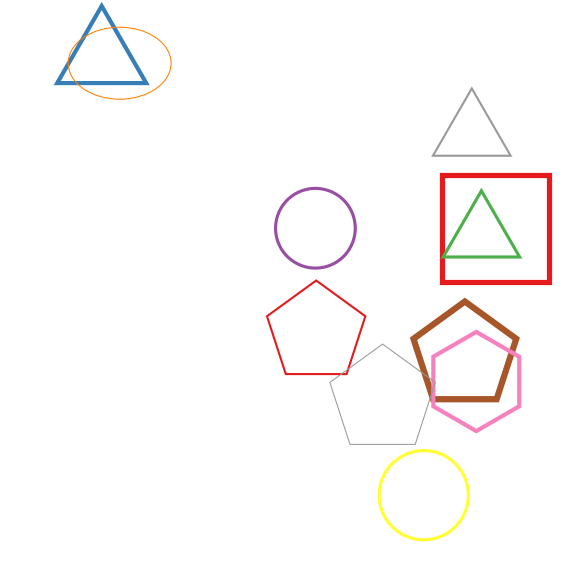[{"shape": "square", "thickness": 2.5, "radius": 0.46, "center": [0.858, 0.604]}, {"shape": "pentagon", "thickness": 1, "radius": 0.45, "center": [0.548, 0.424]}, {"shape": "triangle", "thickness": 2, "radius": 0.44, "center": [0.176, 0.9]}, {"shape": "triangle", "thickness": 1.5, "radius": 0.38, "center": [0.834, 0.592]}, {"shape": "circle", "thickness": 1.5, "radius": 0.35, "center": [0.546, 0.604]}, {"shape": "oval", "thickness": 0.5, "radius": 0.45, "center": [0.207, 0.89]}, {"shape": "circle", "thickness": 1.5, "radius": 0.39, "center": [0.734, 0.142]}, {"shape": "pentagon", "thickness": 3, "radius": 0.47, "center": [0.805, 0.384]}, {"shape": "hexagon", "thickness": 2, "radius": 0.43, "center": [0.825, 0.339]}, {"shape": "pentagon", "thickness": 0.5, "radius": 0.48, "center": [0.662, 0.307]}, {"shape": "triangle", "thickness": 1, "radius": 0.39, "center": [0.817, 0.768]}]